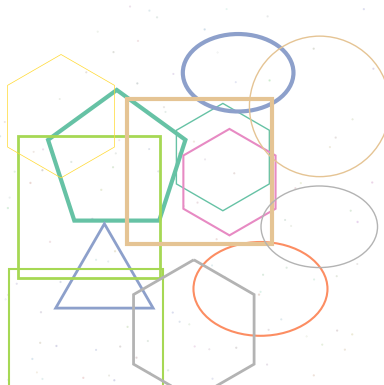[{"shape": "hexagon", "thickness": 1, "radius": 0.7, "center": [0.579, 0.592]}, {"shape": "pentagon", "thickness": 3, "radius": 0.94, "center": [0.303, 0.579]}, {"shape": "oval", "thickness": 1.5, "radius": 0.87, "center": [0.677, 0.25]}, {"shape": "oval", "thickness": 3, "radius": 0.72, "center": [0.619, 0.811]}, {"shape": "triangle", "thickness": 2, "radius": 0.73, "center": [0.271, 0.273]}, {"shape": "hexagon", "thickness": 1.5, "radius": 0.69, "center": [0.596, 0.527]}, {"shape": "square", "thickness": 1.5, "radius": 1.0, "center": [0.223, 0.103]}, {"shape": "square", "thickness": 2, "radius": 0.92, "center": [0.231, 0.462]}, {"shape": "hexagon", "thickness": 0.5, "radius": 0.8, "center": [0.158, 0.698]}, {"shape": "square", "thickness": 3, "radius": 0.94, "center": [0.518, 0.553]}, {"shape": "circle", "thickness": 1, "radius": 0.91, "center": [0.83, 0.724]}, {"shape": "oval", "thickness": 1, "radius": 0.76, "center": [0.829, 0.411]}, {"shape": "hexagon", "thickness": 2, "radius": 0.9, "center": [0.503, 0.145]}]